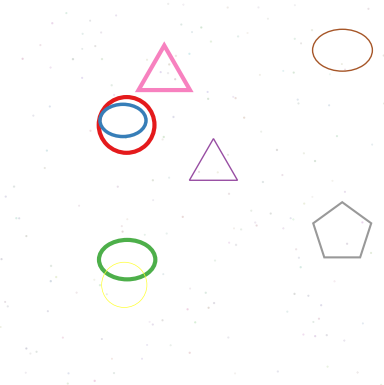[{"shape": "circle", "thickness": 3, "radius": 0.36, "center": [0.329, 0.675]}, {"shape": "oval", "thickness": 2.5, "radius": 0.3, "center": [0.319, 0.687]}, {"shape": "oval", "thickness": 3, "radius": 0.37, "center": [0.33, 0.326]}, {"shape": "triangle", "thickness": 1, "radius": 0.36, "center": [0.554, 0.568]}, {"shape": "circle", "thickness": 0.5, "radius": 0.29, "center": [0.323, 0.26]}, {"shape": "oval", "thickness": 1, "radius": 0.39, "center": [0.89, 0.87]}, {"shape": "triangle", "thickness": 3, "radius": 0.39, "center": [0.427, 0.805]}, {"shape": "pentagon", "thickness": 1.5, "radius": 0.4, "center": [0.889, 0.396]}]